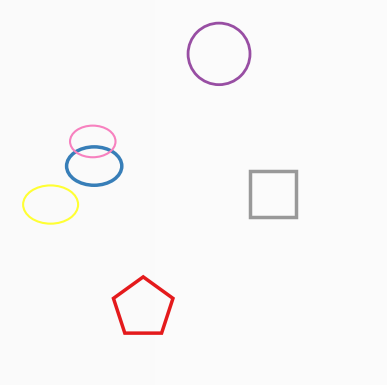[{"shape": "pentagon", "thickness": 2.5, "radius": 0.4, "center": [0.37, 0.2]}, {"shape": "oval", "thickness": 2.5, "radius": 0.36, "center": [0.243, 0.569]}, {"shape": "circle", "thickness": 2, "radius": 0.4, "center": [0.565, 0.86]}, {"shape": "oval", "thickness": 1.5, "radius": 0.35, "center": [0.131, 0.469]}, {"shape": "oval", "thickness": 1.5, "radius": 0.29, "center": [0.239, 0.633]}, {"shape": "square", "thickness": 2.5, "radius": 0.3, "center": [0.704, 0.495]}]